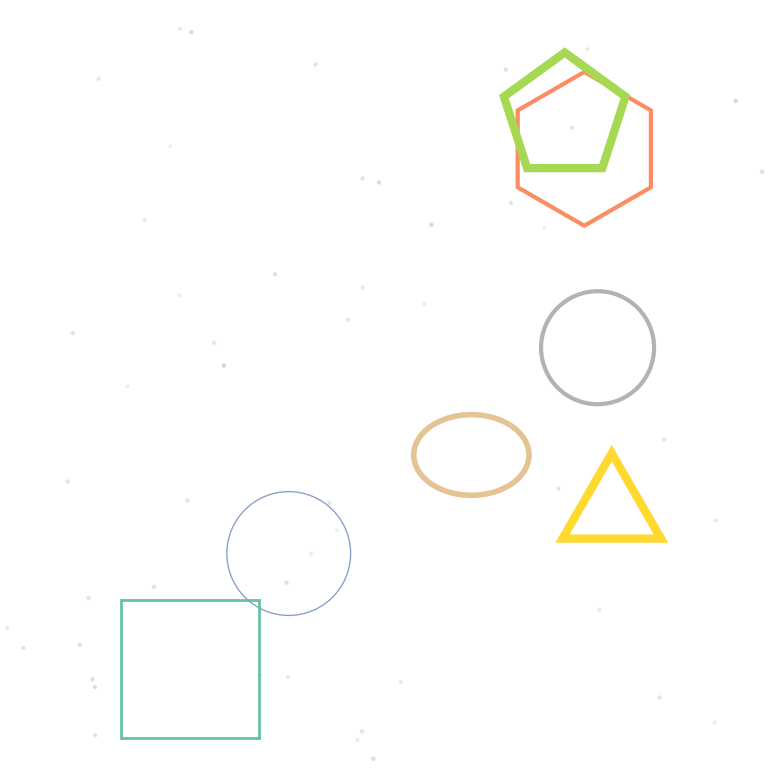[{"shape": "square", "thickness": 1, "radius": 0.45, "center": [0.247, 0.131]}, {"shape": "hexagon", "thickness": 1.5, "radius": 0.5, "center": [0.759, 0.807]}, {"shape": "circle", "thickness": 0.5, "radius": 0.4, "center": [0.375, 0.281]}, {"shape": "pentagon", "thickness": 3, "radius": 0.42, "center": [0.733, 0.849]}, {"shape": "triangle", "thickness": 3, "radius": 0.37, "center": [0.794, 0.338]}, {"shape": "oval", "thickness": 2, "radius": 0.37, "center": [0.612, 0.409]}, {"shape": "circle", "thickness": 1.5, "radius": 0.37, "center": [0.776, 0.548]}]